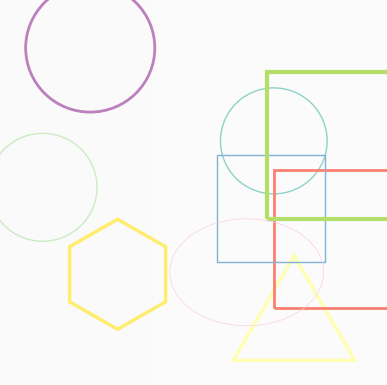[{"shape": "circle", "thickness": 1, "radius": 0.69, "center": [0.707, 0.634]}, {"shape": "triangle", "thickness": 2.5, "radius": 0.9, "center": [0.759, 0.155]}, {"shape": "square", "thickness": 2, "radius": 0.9, "center": [0.887, 0.379]}, {"shape": "square", "thickness": 1, "radius": 0.7, "center": [0.699, 0.458]}, {"shape": "square", "thickness": 3, "radius": 0.95, "center": [0.879, 0.623]}, {"shape": "oval", "thickness": 0.5, "radius": 0.99, "center": [0.637, 0.293]}, {"shape": "circle", "thickness": 2, "radius": 0.83, "center": [0.233, 0.875]}, {"shape": "circle", "thickness": 1, "radius": 0.7, "center": [0.11, 0.513]}, {"shape": "hexagon", "thickness": 2.5, "radius": 0.71, "center": [0.304, 0.288]}]